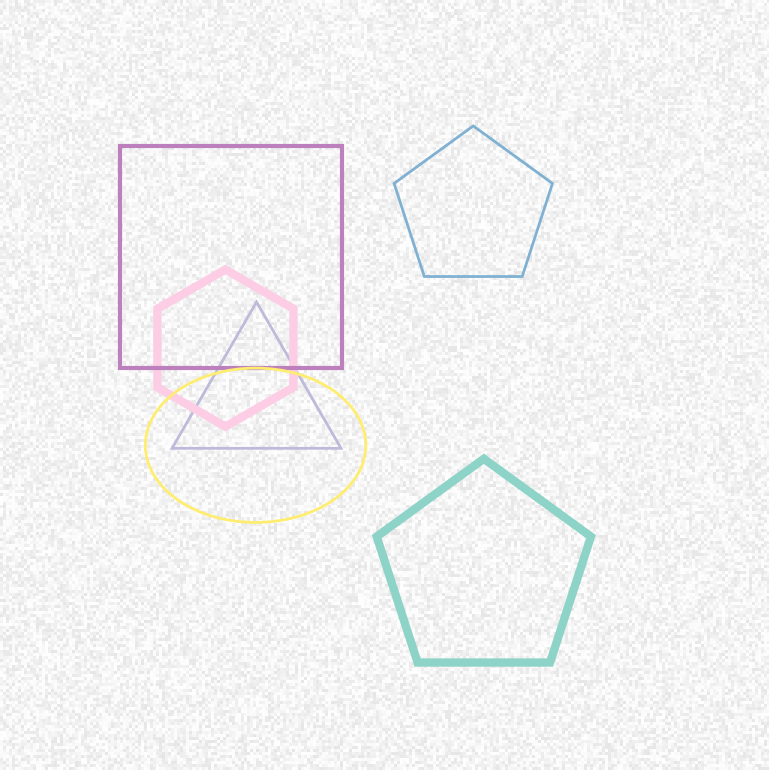[{"shape": "pentagon", "thickness": 3, "radius": 0.73, "center": [0.628, 0.258]}, {"shape": "triangle", "thickness": 1, "radius": 0.63, "center": [0.333, 0.481]}, {"shape": "pentagon", "thickness": 1, "radius": 0.54, "center": [0.615, 0.728]}, {"shape": "hexagon", "thickness": 3, "radius": 0.51, "center": [0.293, 0.548]}, {"shape": "square", "thickness": 1.5, "radius": 0.72, "center": [0.3, 0.666]}, {"shape": "oval", "thickness": 1, "radius": 0.72, "center": [0.332, 0.422]}]